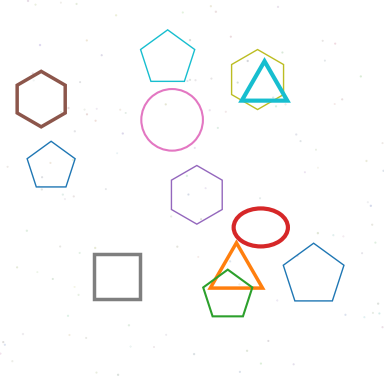[{"shape": "pentagon", "thickness": 1, "radius": 0.41, "center": [0.815, 0.285]}, {"shape": "pentagon", "thickness": 1, "radius": 0.33, "center": [0.133, 0.567]}, {"shape": "triangle", "thickness": 2.5, "radius": 0.39, "center": [0.614, 0.291]}, {"shape": "pentagon", "thickness": 1.5, "radius": 0.34, "center": [0.592, 0.233]}, {"shape": "oval", "thickness": 3, "radius": 0.35, "center": [0.677, 0.409]}, {"shape": "hexagon", "thickness": 1, "radius": 0.38, "center": [0.511, 0.494]}, {"shape": "hexagon", "thickness": 2.5, "radius": 0.36, "center": [0.107, 0.743]}, {"shape": "circle", "thickness": 1.5, "radius": 0.4, "center": [0.447, 0.689]}, {"shape": "square", "thickness": 2.5, "radius": 0.29, "center": [0.304, 0.282]}, {"shape": "hexagon", "thickness": 1, "radius": 0.39, "center": [0.669, 0.793]}, {"shape": "pentagon", "thickness": 1, "radius": 0.37, "center": [0.435, 0.849]}, {"shape": "triangle", "thickness": 3, "radius": 0.34, "center": [0.687, 0.773]}]